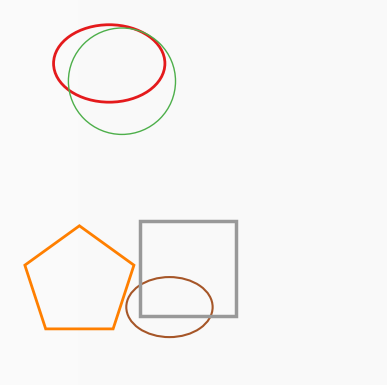[{"shape": "oval", "thickness": 2, "radius": 0.72, "center": [0.282, 0.835]}, {"shape": "circle", "thickness": 1, "radius": 0.69, "center": [0.315, 0.789]}, {"shape": "pentagon", "thickness": 2, "radius": 0.74, "center": [0.205, 0.265]}, {"shape": "oval", "thickness": 1.5, "radius": 0.56, "center": [0.437, 0.202]}, {"shape": "square", "thickness": 2.5, "radius": 0.62, "center": [0.485, 0.302]}]